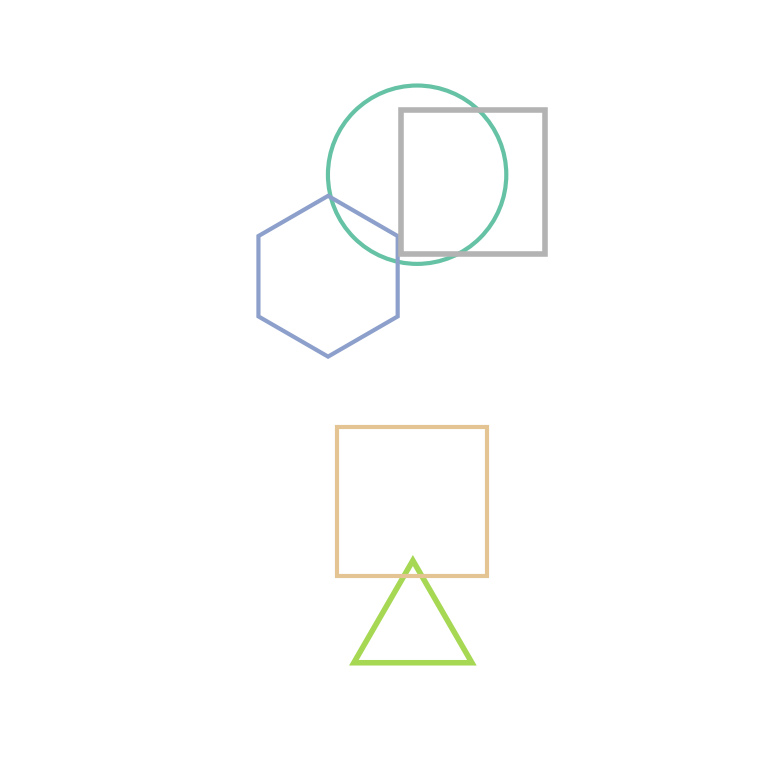[{"shape": "circle", "thickness": 1.5, "radius": 0.58, "center": [0.542, 0.773]}, {"shape": "hexagon", "thickness": 1.5, "radius": 0.52, "center": [0.426, 0.641]}, {"shape": "triangle", "thickness": 2, "radius": 0.44, "center": [0.536, 0.184]}, {"shape": "square", "thickness": 1.5, "radius": 0.49, "center": [0.535, 0.349]}, {"shape": "square", "thickness": 2, "radius": 0.47, "center": [0.615, 0.764]}]